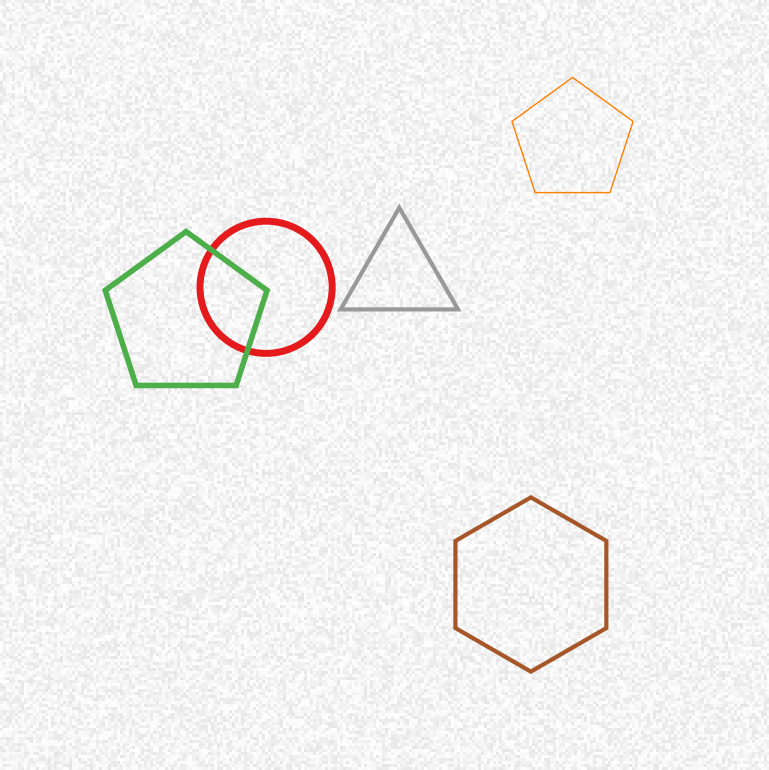[{"shape": "circle", "thickness": 2.5, "radius": 0.43, "center": [0.346, 0.627]}, {"shape": "pentagon", "thickness": 2, "radius": 0.55, "center": [0.242, 0.589]}, {"shape": "pentagon", "thickness": 0.5, "radius": 0.41, "center": [0.744, 0.817]}, {"shape": "hexagon", "thickness": 1.5, "radius": 0.57, "center": [0.689, 0.241]}, {"shape": "triangle", "thickness": 1.5, "radius": 0.44, "center": [0.519, 0.642]}]